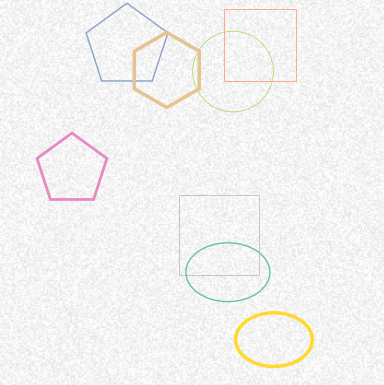[{"shape": "oval", "thickness": 1, "radius": 0.55, "center": [0.592, 0.293]}, {"shape": "square", "thickness": 0.5, "radius": 0.47, "center": [0.676, 0.882]}, {"shape": "pentagon", "thickness": 1, "radius": 0.56, "center": [0.33, 0.88]}, {"shape": "pentagon", "thickness": 2, "radius": 0.48, "center": [0.187, 0.559]}, {"shape": "circle", "thickness": 0.5, "radius": 0.52, "center": [0.605, 0.814]}, {"shape": "oval", "thickness": 2.5, "radius": 0.5, "center": [0.712, 0.118]}, {"shape": "hexagon", "thickness": 2.5, "radius": 0.49, "center": [0.433, 0.818]}, {"shape": "square", "thickness": 0.5, "radius": 0.52, "center": [0.568, 0.39]}]